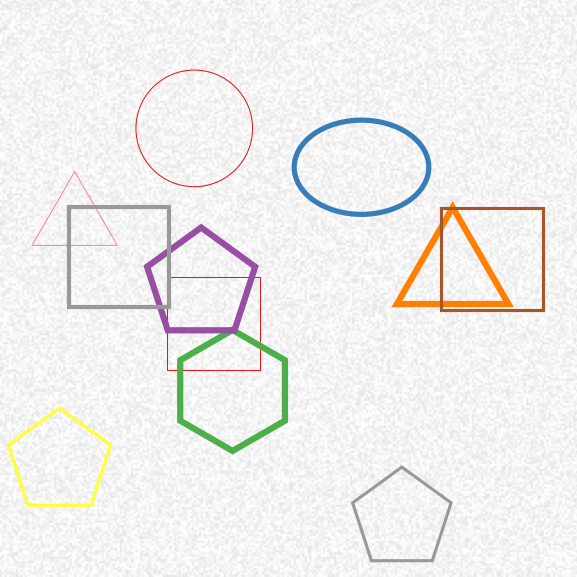[{"shape": "circle", "thickness": 0.5, "radius": 0.5, "center": [0.336, 0.777]}, {"shape": "square", "thickness": 0.5, "radius": 0.4, "center": [0.37, 0.439]}, {"shape": "oval", "thickness": 2.5, "radius": 0.58, "center": [0.626, 0.71]}, {"shape": "hexagon", "thickness": 3, "radius": 0.52, "center": [0.403, 0.323]}, {"shape": "pentagon", "thickness": 3, "radius": 0.49, "center": [0.348, 0.507]}, {"shape": "triangle", "thickness": 3, "radius": 0.56, "center": [0.784, 0.528]}, {"shape": "pentagon", "thickness": 1.5, "radius": 0.47, "center": [0.103, 0.2]}, {"shape": "square", "thickness": 1.5, "radius": 0.44, "center": [0.852, 0.551]}, {"shape": "triangle", "thickness": 0.5, "radius": 0.43, "center": [0.129, 0.617]}, {"shape": "pentagon", "thickness": 1.5, "radius": 0.45, "center": [0.696, 0.101]}, {"shape": "square", "thickness": 2, "radius": 0.43, "center": [0.206, 0.554]}]